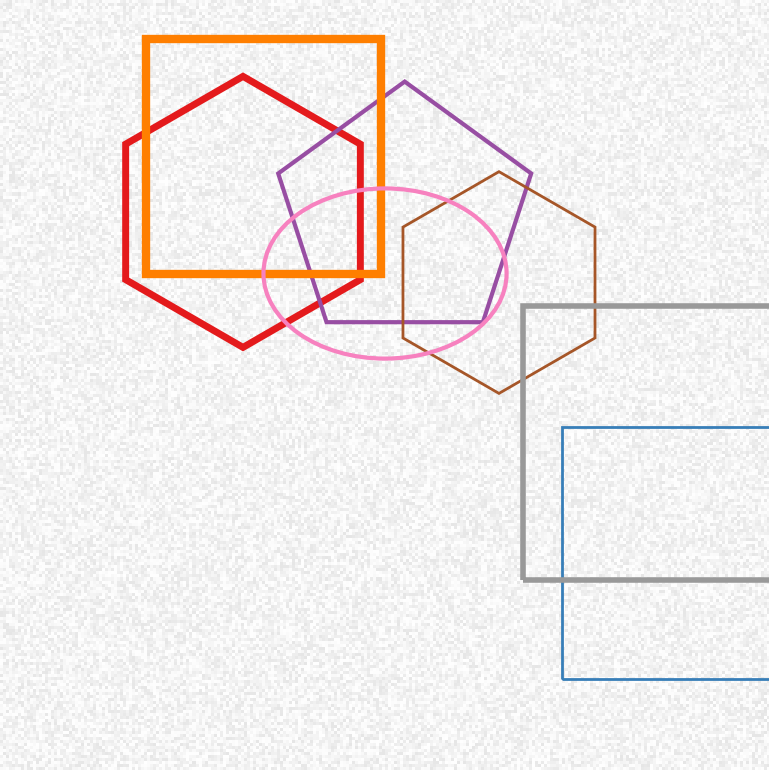[{"shape": "hexagon", "thickness": 2.5, "radius": 0.88, "center": [0.316, 0.725]}, {"shape": "square", "thickness": 1, "radius": 0.82, "center": [0.893, 0.282]}, {"shape": "pentagon", "thickness": 1.5, "radius": 0.86, "center": [0.526, 0.721]}, {"shape": "square", "thickness": 3, "radius": 0.76, "center": [0.342, 0.797]}, {"shape": "hexagon", "thickness": 1, "radius": 0.72, "center": [0.648, 0.633]}, {"shape": "oval", "thickness": 1.5, "radius": 0.79, "center": [0.5, 0.645]}, {"shape": "square", "thickness": 2, "radius": 0.89, "center": [0.858, 0.425]}]